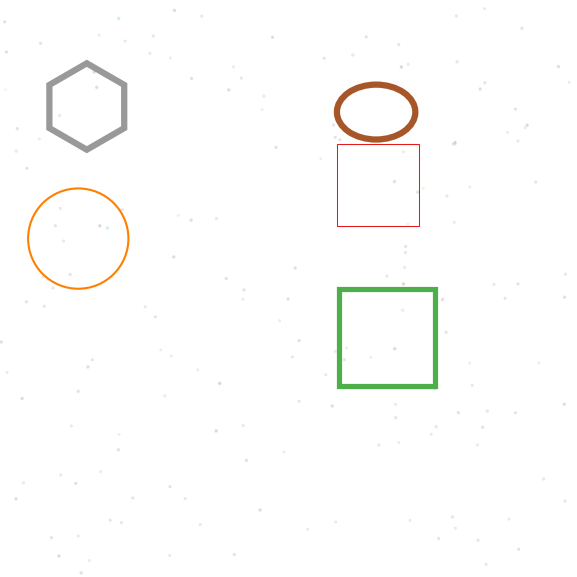[{"shape": "square", "thickness": 0.5, "radius": 0.36, "center": [0.654, 0.679]}, {"shape": "square", "thickness": 2.5, "radius": 0.42, "center": [0.67, 0.415]}, {"shape": "circle", "thickness": 1, "radius": 0.43, "center": [0.136, 0.586]}, {"shape": "oval", "thickness": 3, "radius": 0.34, "center": [0.651, 0.805]}, {"shape": "hexagon", "thickness": 3, "radius": 0.37, "center": [0.15, 0.815]}]